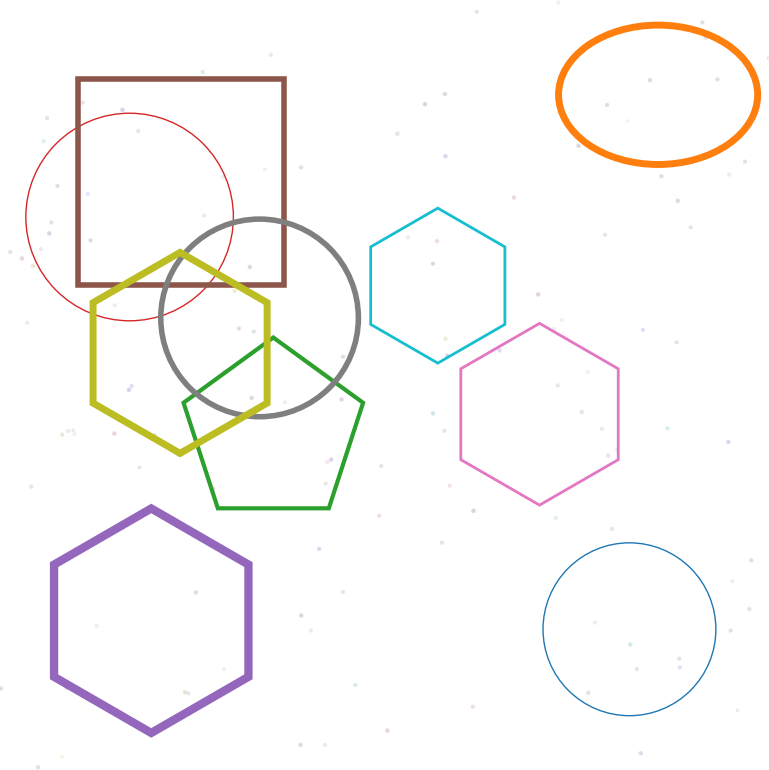[{"shape": "circle", "thickness": 0.5, "radius": 0.56, "center": [0.817, 0.183]}, {"shape": "oval", "thickness": 2.5, "radius": 0.65, "center": [0.855, 0.877]}, {"shape": "pentagon", "thickness": 1.5, "radius": 0.61, "center": [0.355, 0.439]}, {"shape": "circle", "thickness": 0.5, "radius": 0.67, "center": [0.168, 0.718]}, {"shape": "hexagon", "thickness": 3, "radius": 0.73, "center": [0.196, 0.194]}, {"shape": "square", "thickness": 2, "radius": 0.67, "center": [0.235, 0.763]}, {"shape": "hexagon", "thickness": 1, "radius": 0.59, "center": [0.701, 0.462]}, {"shape": "circle", "thickness": 2, "radius": 0.64, "center": [0.337, 0.587]}, {"shape": "hexagon", "thickness": 2.5, "radius": 0.65, "center": [0.234, 0.542]}, {"shape": "hexagon", "thickness": 1, "radius": 0.5, "center": [0.569, 0.629]}]